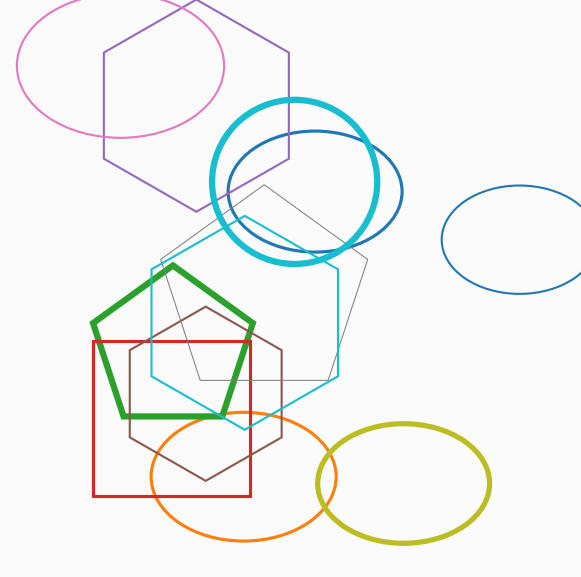[{"shape": "oval", "thickness": 1.5, "radius": 0.75, "center": [0.542, 0.667]}, {"shape": "oval", "thickness": 1, "radius": 0.67, "center": [0.894, 0.584]}, {"shape": "oval", "thickness": 1.5, "radius": 0.8, "center": [0.419, 0.174]}, {"shape": "pentagon", "thickness": 3, "radius": 0.72, "center": [0.298, 0.395]}, {"shape": "square", "thickness": 1.5, "radius": 0.67, "center": [0.295, 0.275]}, {"shape": "hexagon", "thickness": 1, "radius": 0.92, "center": [0.338, 0.816]}, {"shape": "hexagon", "thickness": 1, "radius": 0.75, "center": [0.354, 0.317]}, {"shape": "oval", "thickness": 1, "radius": 0.89, "center": [0.207, 0.885]}, {"shape": "pentagon", "thickness": 0.5, "radius": 0.94, "center": [0.455, 0.492]}, {"shape": "oval", "thickness": 2.5, "radius": 0.74, "center": [0.694, 0.162]}, {"shape": "hexagon", "thickness": 1, "radius": 0.93, "center": [0.421, 0.44]}, {"shape": "circle", "thickness": 3, "radius": 0.71, "center": [0.507, 0.684]}]